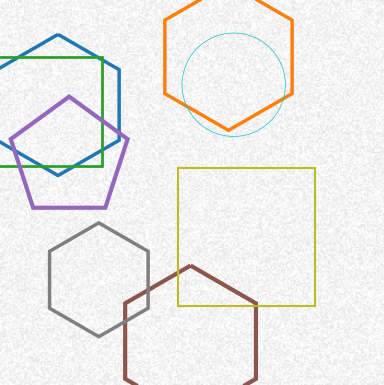[{"shape": "hexagon", "thickness": 2.5, "radius": 0.92, "center": [0.151, 0.727]}, {"shape": "hexagon", "thickness": 2.5, "radius": 0.95, "center": [0.593, 0.852]}, {"shape": "square", "thickness": 2, "radius": 0.7, "center": [0.125, 0.71]}, {"shape": "pentagon", "thickness": 3, "radius": 0.8, "center": [0.18, 0.589]}, {"shape": "hexagon", "thickness": 3, "radius": 0.98, "center": [0.495, 0.114]}, {"shape": "hexagon", "thickness": 2.5, "radius": 0.74, "center": [0.257, 0.273]}, {"shape": "square", "thickness": 1.5, "radius": 0.89, "center": [0.64, 0.385]}, {"shape": "circle", "thickness": 0.5, "radius": 0.67, "center": [0.607, 0.78]}]